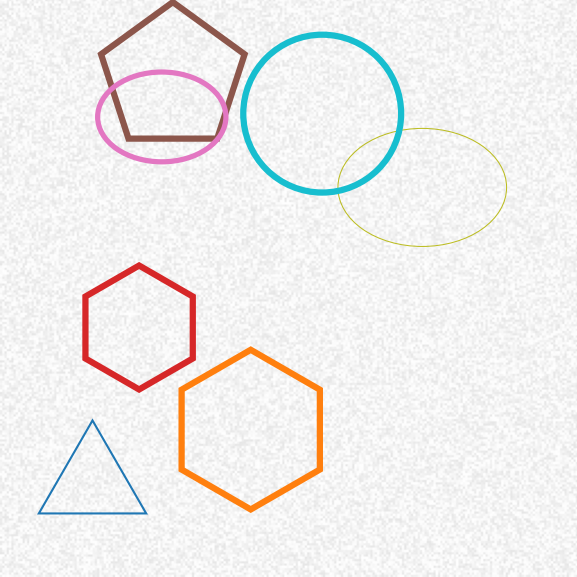[{"shape": "triangle", "thickness": 1, "radius": 0.54, "center": [0.16, 0.164]}, {"shape": "hexagon", "thickness": 3, "radius": 0.69, "center": [0.434, 0.255]}, {"shape": "hexagon", "thickness": 3, "radius": 0.54, "center": [0.241, 0.432]}, {"shape": "pentagon", "thickness": 3, "radius": 0.65, "center": [0.299, 0.865]}, {"shape": "oval", "thickness": 2.5, "radius": 0.56, "center": [0.28, 0.797]}, {"shape": "oval", "thickness": 0.5, "radius": 0.73, "center": [0.731, 0.675]}, {"shape": "circle", "thickness": 3, "radius": 0.68, "center": [0.558, 0.802]}]